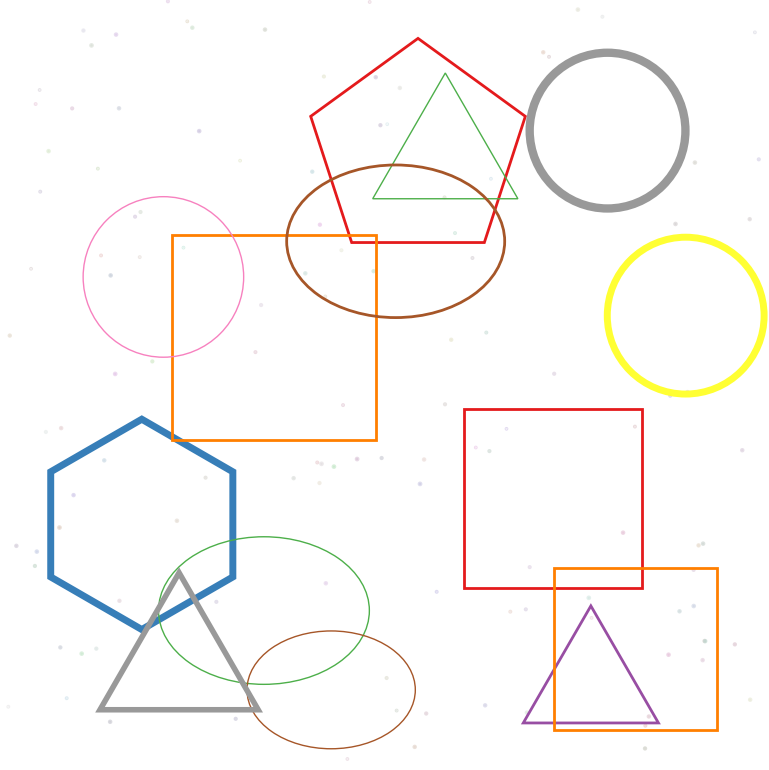[{"shape": "square", "thickness": 1, "radius": 0.58, "center": [0.718, 0.352]}, {"shape": "pentagon", "thickness": 1, "radius": 0.73, "center": [0.543, 0.804]}, {"shape": "hexagon", "thickness": 2.5, "radius": 0.68, "center": [0.184, 0.319]}, {"shape": "triangle", "thickness": 0.5, "radius": 0.54, "center": [0.578, 0.796]}, {"shape": "oval", "thickness": 0.5, "radius": 0.68, "center": [0.343, 0.207]}, {"shape": "triangle", "thickness": 1, "radius": 0.51, "center": [0.767, 0.112]}, {"shape": "square", "thickness": 1, "radius": 0.53, "center": [0.825, 0.157]}, {"shape": "square", "thickness": 1, "radius": 0.66, "center": [0.356, 0.562]}, {"shape": "circle", "thickness": 2.5, "radius": 0.51, "center": [0.891, 0.59]}, {"shape": "oval", "thickness": 1, "radius": 0.71, "center": [0.514, 0.687]}, {"shape": "oval", "thickness": 0.5, "radius": 0.55, "center": [0.43, 0.104]}, {"shape": "circle", "thickness": 0.5, "radius": 0.52, "center": [0.212, 0.64]}, {"shape": "circle", "thickness": 3, "radius": 0.51, "center": [0.789, 0.83]}, {"shape": "triangle", "thickness": 2, "radius": 0.59, "center": [0.233, 0.138]}]